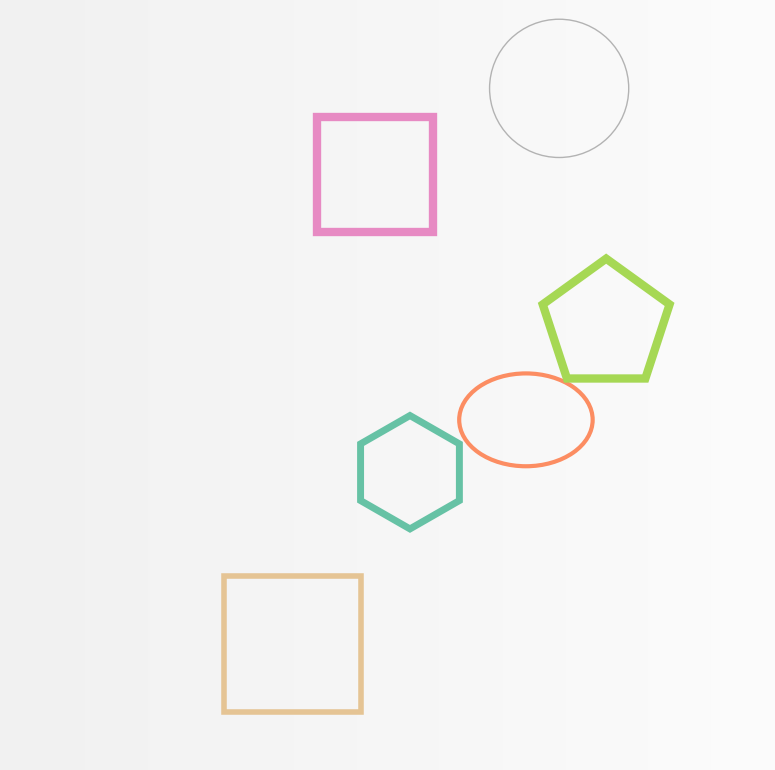[{"shape": "hexagon", "thickness": 2.5, "radius": 0.37, "center": [0.529, 0.387]}, {"shape": "oval", "thickness": 1.5, "radius": 0.43, "center": [0.679, 0.455]}, {"shape": "square", "thickness": 3, "radius": 0.37, "center": [0.484, 0.773]}, {"shape": "pentagon", "thickness": 3, "radius": 0.43, "center": [0.782, 0.578]}, {"shape": "square", "thickness": 2, "radius": 0.44, "center": [0.378, 0.164]}, {"shape": "circle", "thickness": 0.5, "radius": 0.45, "center": [0.721, 0.885]}]